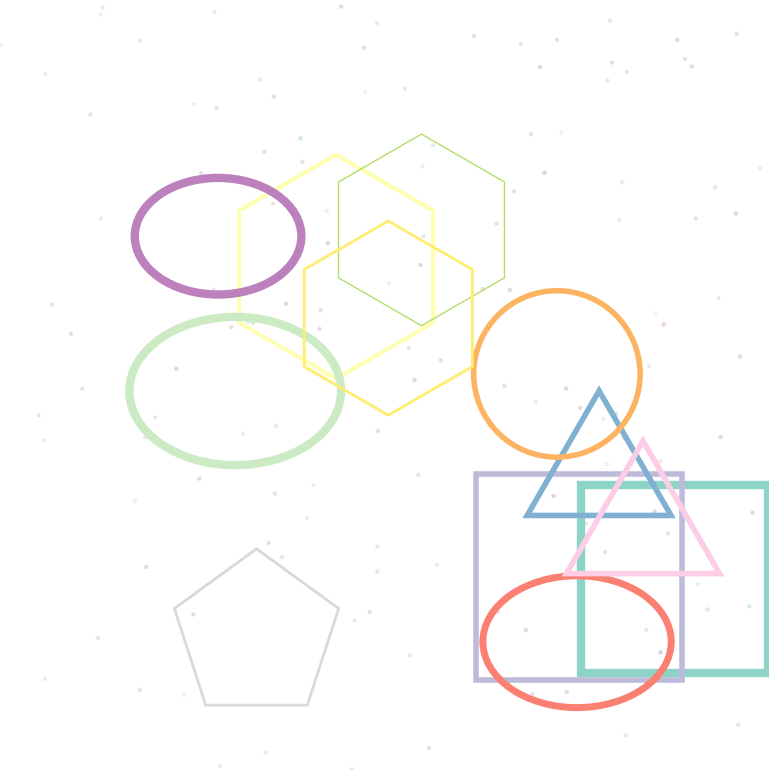[{"shape": "square", "thickness": 3, "radius": 0.61, "center": [0.876, 0.248]}, {"shape": "hexagon", "thickness": 1.5, "radius": 0.73, "center": [0.437, 0.654]}, {"shape": "square", "thickness": 2, "radius": 0.67, "center": [0.752, 0.25]}, {"shape": "oval", "thickness": 2.5, "radius": 0.61, "center": [0.749, 0.167]}, {"shape": "triangle", "thickness": 2, "radius": 0.54, "center": [0.778, 0.385]}, {"shape": "circle", "thickness": 2, "radius": 0.54, "center": [0.723, 0.514]}, {"shape": "hexagon", "thickness": 0.5, "radius": 0.62, "center": [0.547, 0.701]}, {"shape": "triangle", "thickness": 2, "radius": 0.57, "center": [0.835, 0.312]}, {"shape": "pentagon", "thickness": 1, "radius": 0.56, "center": [0.333, 0.175]}, {"shape": "oval", "thickness": 3, "radius": 0.54, "center": [0.283, 0.693]}, {"shape": "oval", "thickness": 3, "radius": 0.69, "center": [0.305, 0.492]}, {"shape": "hexagon", "thickness": 1, "radius": 0.63, "center": [0.504, 0.587]}]